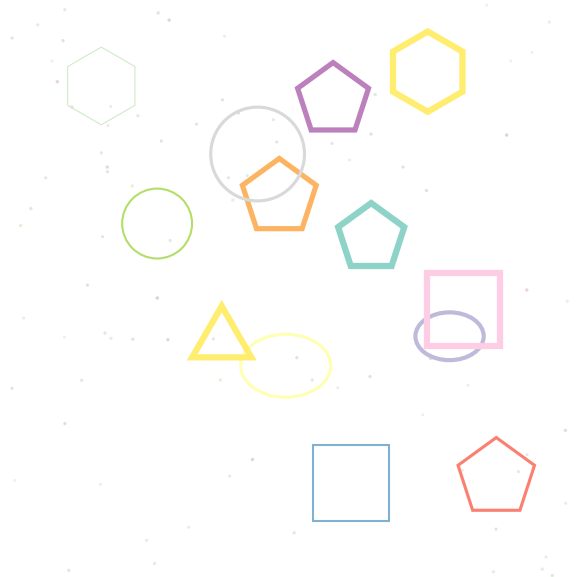[{"shape": "pentagon", "thickness": 3, "radius": 0.3, "center": [0.643, 0.587]}, {"shape": "oval", "thickness": 1.5, "radius": 0.39, "center": [0.495, 0.366]}, {"shape": "oval", "thickness": 2, "radius": 0.3, "center": [0.778, 0.417]}, {"shape": "pentagon", "thickness": 1.5, "radius": 0.35, "center": [0.859, 0.172]}, {"shape": "square", "thickness": 1, "radius": 0.33, "center": [0.608, 0.162]}, {"shape": "pentagon", "thickness": 2.5, "radius": 0.34, "center": [0.484, 0.658]}, {"shape": "circle", "thickness": 1, "radius": 0.3, "center": [0.272, 0.612]}, {"shape": "square", "thickness": 3, "radius": 0.31, "center": [0.803, 0.463]}, {"shape": "circle", "thickness": 1.5, "radius": 0.41, "center": [0.446, 0.732]}, {"shape": "pentagon", "thickness": 2.5, "radius": 0.32, "center": [0.577, 0.826]}, {"shape": "hexagon", "thickness": 0.5, "radius": 0.34, "center": [0.175, 0.85]}, {"shape": "hexagon", "thickness": 3, "radius": 0.35, "center": [0.741, 0.875]}, {"shape": "triangle", "thickness": 3, "radius": 0.3, "center": [0.384, 0.41]}]